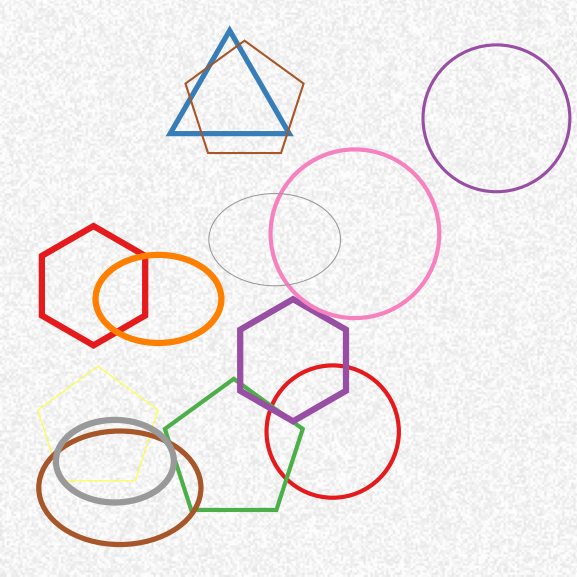[{"shape": "circle", "thickness": 2, "radius": 0.57, "center": [0.576, 0.252]}, {"shape": "hexagon", "thickness": 3, "radius": 0.52, "center": [0.162, 0.504]}, {"shape": "triangle", "thickness": 2.5, "radius": 0.6, "center": [0.398, 0.827]}, {"shape": "pentagon", "thickness": 2, "radius": 0.63, "center": [0.405, 0.218]}, {"shape": "hexagon", "thickness": 3, "radius": 0.53, "center": [0.508, 0.375]}, {"shape": "circle", "thickness": 1.5, "radius": 0.64, "center": [0.86, 0.794]}, {"shape": "oval", "thickness": 3, "radius": 0.54, "center": [0.274, 0.481]}, {"shape": "pentagon", "thickness": 0.5, "radius": 0.55, "center": [0.17, 0.255]}, {"shape": "oval", "thickness": 2.5, "radius": 0.7, "center": [0.208, 0.154]}, {"shape": "pentagon", "thickness": 1, "radius": 0.54, "center": [0.423, 0.821]}, {"shape": "circle", "thickness": 2, "radius": 0.73, "center": [0.615, 0.594]}, {"shape": "oval", "thickness": 0.5, "radius": 0.57, "center": [0.476, 0.584]}, {"shape": "oval", "thickness": 3, "radius": 0.51, "center": [0.199, 0.201]}]